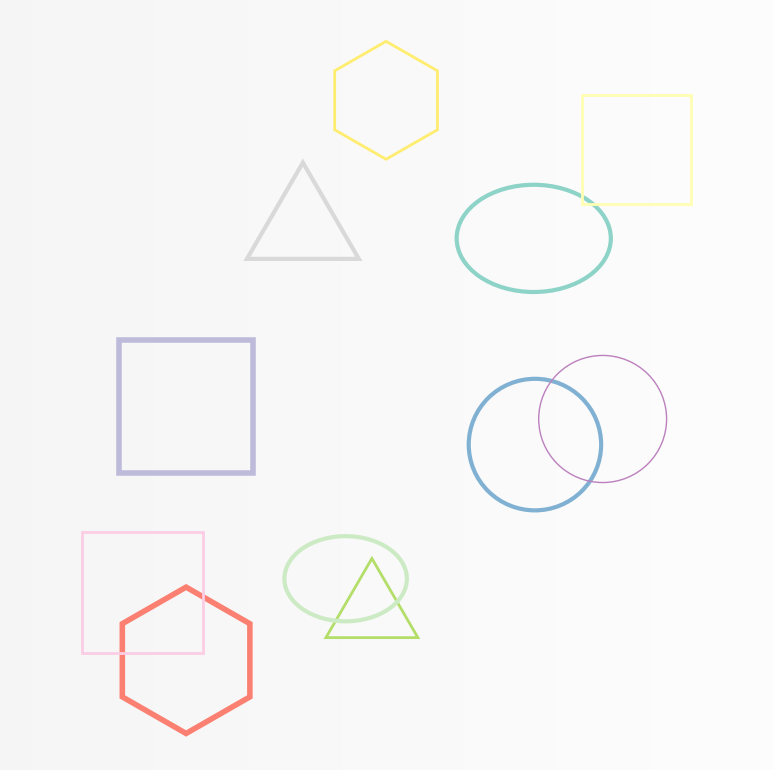[{"shape": "oval", "thickness": 1.5, "radius": 0.5, "center": [0.689, 0.69]}, {"shape": "square", "thickness": 1, "radius": 0.35, "center": [0.821, 0.806]}, {"shape": "square", "thickness": 2, "radius": 0.43, "center": [0.24, 0.472]}, {"shape": "hexagon", "thickness": 2, "radius": 0.48, "center": [0.24, 0.142]}, {"shape": "circle", "thickness": 1.5, "radius": 0.43, "center": [0.69, 0.423]}, {"shape": "triangle", "thickness": 1, "radius": 0.34, "center": [0.48, 0.206]}, {"shape": "square", "thickness": 1, "radius": 0.39, "center": [0.184, 0.231]}, {"shape": "triangle", "thickness": 1.5, "radius": 0.42, "center": [0.391, 0.705]}, {"shape": "circle", "thickness": 0.5, "radius": 0.41, "center": [0.778, 0.456]}, {"shape": "oval", "thickness": 1.5, "radius": 0.4, "center": [0.446, 0.248]}, {"shape": "hexagon", "thickness": 1, "radius": 0.38, "center": [0.498, 0.87]}]